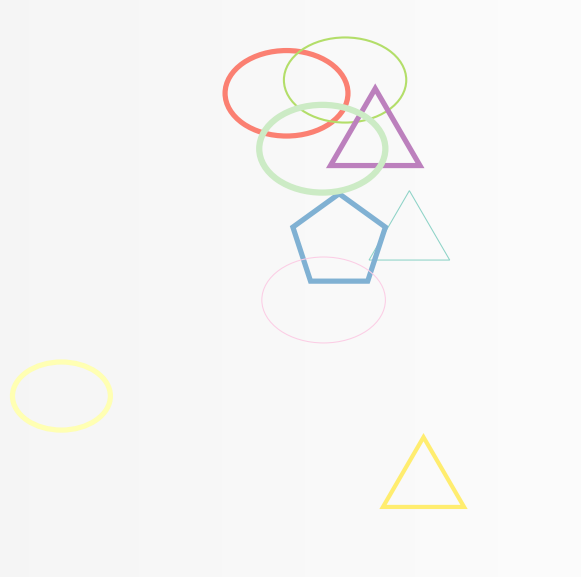[{"shape": "triangle", "thickness": 0.5, "radius": 0.4, "center": [0.704, 0.589]}, {"shape": "oval", "thickness": 2.5, "radius": 0.42, "center": [0.106, 0.313]}, {"shape": "oval", "thickness": 2.5, "radius": 0.53, "center": [0.493, 0.838]}, {"shape": "pentagon", "thickness": 2.5, "radius": 0.42, "center": [0.583, 0.58]}, {"shape": "oval", "thickness": 1, "radius": 0.53, "center": [0.594, 0.861]}, {"shape": "oval", "thickness": 0.5, "radius": 0.53, "center": [0.557, 0.48]}, {"shape": "triangle", "thickness": 2.5, "radius": 0.44, "center": [0.646, 0.757]}, {"shape": "oval", "thickness": 3, "radius": 0.54, "center": [0.554, 0.742]}, {"shape": "triangle", "thickness": 2, "radius": 0.4, "center": [0.729, 0.162]}]